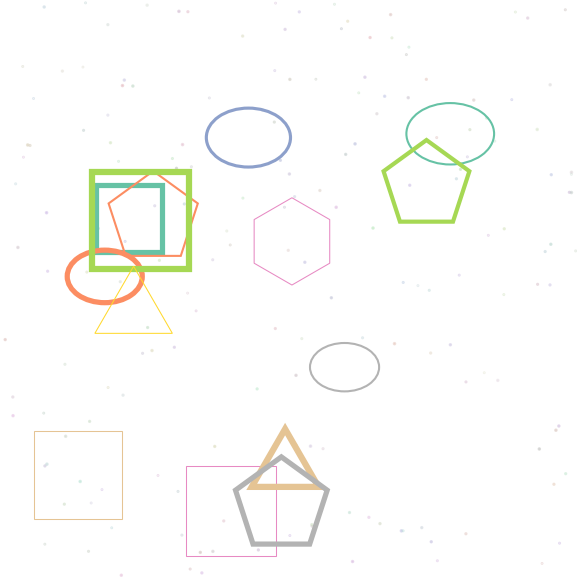[{"shape": "oval", "thickness": 1, "radius": 0.38, "center": [0.78, 0.767]}, {"shape": "square", "thickness": 2.5, "radius": 0.29, "center": [0.224, 0.621]}, {"shape": "oval", "thickness": 2.5, "radius": 0.32, "center": [0.181, 0.52]}, {"shape": "pentagon", "thickness": 1, "radius": 0.41, "center": [0.265, 0.622]}, {"shape": "oval", "thickness": 1.5, "radius": 0.36, "center": [0.43, 0.761]}, {"shape": "square", "thickness": 0.5, "radius": 0.39, "center": [0.4, 0.114]}, {"shape": "hexagon", "thickness": 0.5, "radius": 0.38, "center": [0.506, 0.581]}, {"shape": "square", "thickness": 3, "radius": 0.42, "center": [0.243, 0.617]}, {"shape": "pentagon", "thickness": 2, "radius": 0.39, "center": [0.738, 0.679]}, {"shape": "triangle", "thickness": 0.5, "radius": 0.39, "center": [0.231, 0.461]}, {"shape": "triangle", "thickness": 3, "radius": 0.33, "center": [0.494, 0.189]}, {"shape": "square", "thickness": 0.5, "radius": 0.38, "center": [0.135, 0.176]}, {"shape": "oval", "thickness": 1, "radius": 0.3, "center": [0.597, 0.363]}, {"shape": "pentagon", "thickness": 2.5, "radius": 0.42, "center": [0.487, 0.125]}]